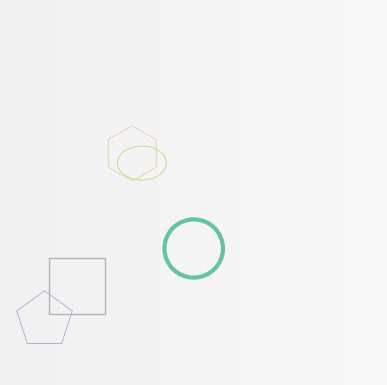[{"shape": "circle", "thickness": 3, "radius": 0.38, "center": [0.5, 0.355]}, {"shape": "pentagon", "thickness": 0.5, "radius": 0.38, "center": [0.115, 0.169]}, {"shape": "oval", "thickness": 0.5, "radius": 0.32, "center": [0.366, 0.576]}, {"shape": "hexagon", "thickness": 0.5, "radius": 0.36, "center": [0.341, 0.601]}, {"shape": "square", "thickness": 1, "radius": 0.37, "center": [0.199, 0.257]}]